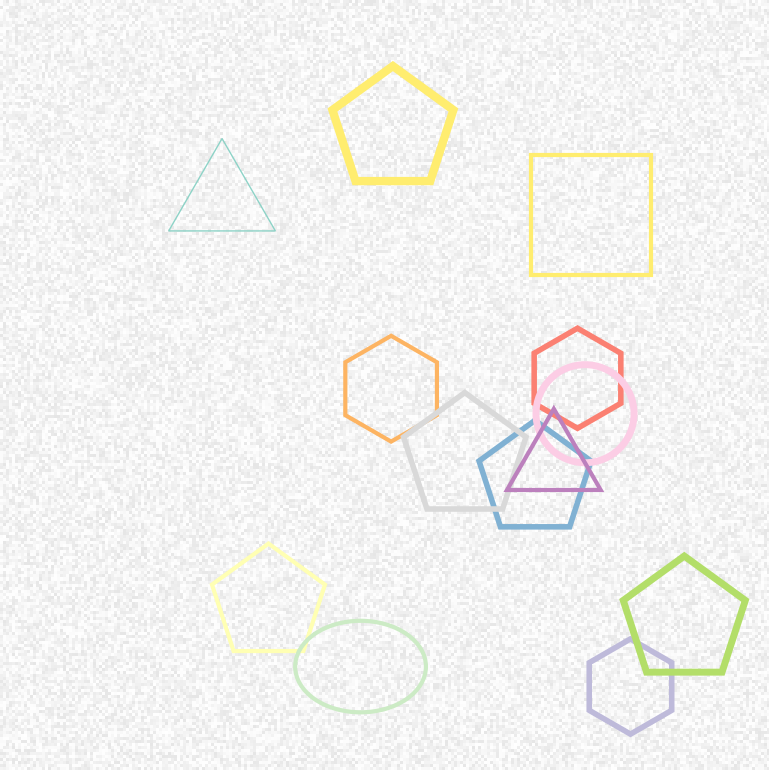[{"shape": "triangle", "thickness": 0.5, "radius": 0.4, "center": [0.288, 0.74]}, {"shape": "pentagon", "thickness": 1.5, "radius": 0.39, "center": [0.349, 0.217]}, {"shape": "hexagon", "thickness": 2, "radius": 0.31, "center": [0.819, 0.108]}, {"shape": "hexagon", "thickness": 2, "radius": 0.32, "center": [0.75, 0.509]}, {"shape": "pentagon", "thickness": 2, "radius": 0.38, "center": [0.695, 0.378]}, {"shape": "hexagon", "thickness": 1.5, "radius": 0.34, "center": [0.508, 0.495]}, {"shape": "pentagon", "thickness": 2.5, "radius": 0.42, "center": [0.889, 0.195]}, {"shape": "circle", "thickness": 2.5, "radius": 0.32, "center": [0.76, 0.463]}, {"shape": "pentagon", "thickness": 2, "radius": 0.42, "center": [0.604, 0.407]}, {"shape": "triangle", "thickness": 1.5, "radius": 0.35, "center": [0.719, 0.399]}, {"shape": "oval", "thickness": 1.5, "radius": 0.42, "center": [0.468, 0.134]}, {"shape": "pentagon", "thickness": 3, "radius": 0.41, "center": [0.51, 0.832]}, {"shape": "square", "thickness": 1.5, "radius": 0.39, "center": [0.767, 0.721]}]